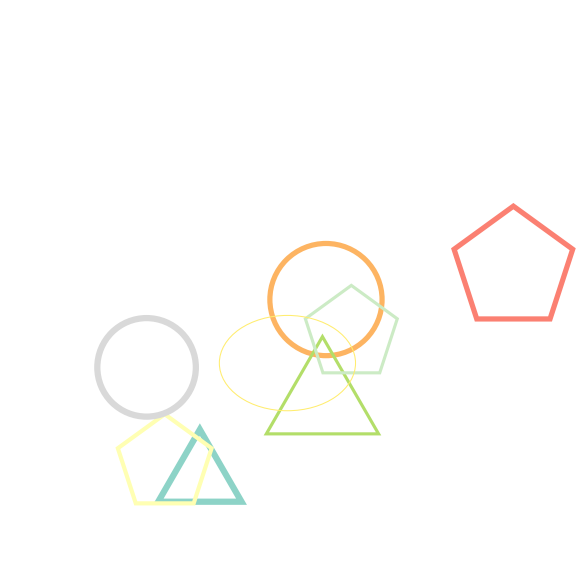[{"shape": "triangle", "thickness": 3, "radius": 0.42, "center": [0.346, 0.172]}, {"shape": "pentagon", "thickness": 2, "radius": 0.43, "center": [0.285, 0.197]}, {"shape": "pentagon", "thickness": 2.5, "radius": 0.54, "center": [0.889, 0.534]}, {"shape": "circle", "thickness": 2.5, "radius": 0.49, "center": [0.564, 0.48]}, {"shape": "triangle", "thickness": 1.5, "radius": 0.56, "center": [0.558, 0.304]}, {"shape": "circle", "thickness": 3, "radius": 0.43, "center": [0.254, 0.363]}, {"shape": "pentagon", "thickness": 1.5, "radius": 0.42, "center": [0.608, 0.421]}, {"shape": "oval", "thickness": 0.5, "radius": 0.59, "center": [0.498, 0.37]}]